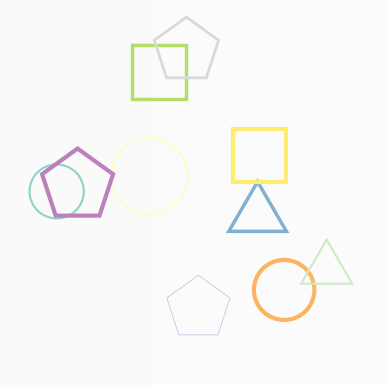[{"shape": "circle", "thickness": 1.5, "radius": 0.35, "center": [0.146, 0.503]}, {"shape": "circle", "thickness": 1, "radius": 0.5, "center": [0.386, 0.542]}, {"shape": "pentagon", "thickness": 0.5, "radius": 0.43, "center": [0.512, 0.199]}, {"shape": "triangle", "thickness": 2.5, "radius": 0.43, "center": [0.665, 0.442]}, {"shape": "circle", "thickness": 3, "radius": 0.39, "center": [0.733, 0.247]}, {"shape": "square", "thickness": 2.5, "radius": 0.35, "center": [0.41, 0.812]}, {"shape": "pentagon", "thickness": 2, "radius": 0.44, "center": [0.481, 0.868]}, {"shape": "pentagon", "thickness": 3, "radius": 0.48, "center": [0.2, 0.518]}, {"shape": "triangle", "thickness": 1.5, "radius": 0.38, "center": [0.843, 0.301]}, {"shape": "square", "thickness": 3, "radius": 0.34, "center": [0.671, 0.597]}]